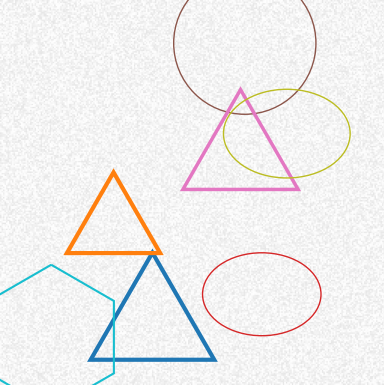[{"shape": "triangle", "thickness": 3, "radius": 0.93, "center": [0.396, 0.158]}, {"shape": "triangle", "thickness": 3, "radius": 0.7, "center": [0.295, 0.413]}, {"shape": "oval", "thickness": 1, "radius": 0.77, "center": [0.68, 0.236]}, {"shape": "circle", "thickness": 1, "radius": 0.92, "center": [0.636, 0.888]}, {"shape": "triangle", "thickness": 2.5, "radius": 0.86, "center": [0.625, 0.594]}, {"shape": "oval", "thickness": 1, "radius": 0.82, "center": [0.745, 0.653]}, {"shape": "hexagon", "thickness": 1.5, "radius": 0.94, "center": [0.133, 0.124]}]